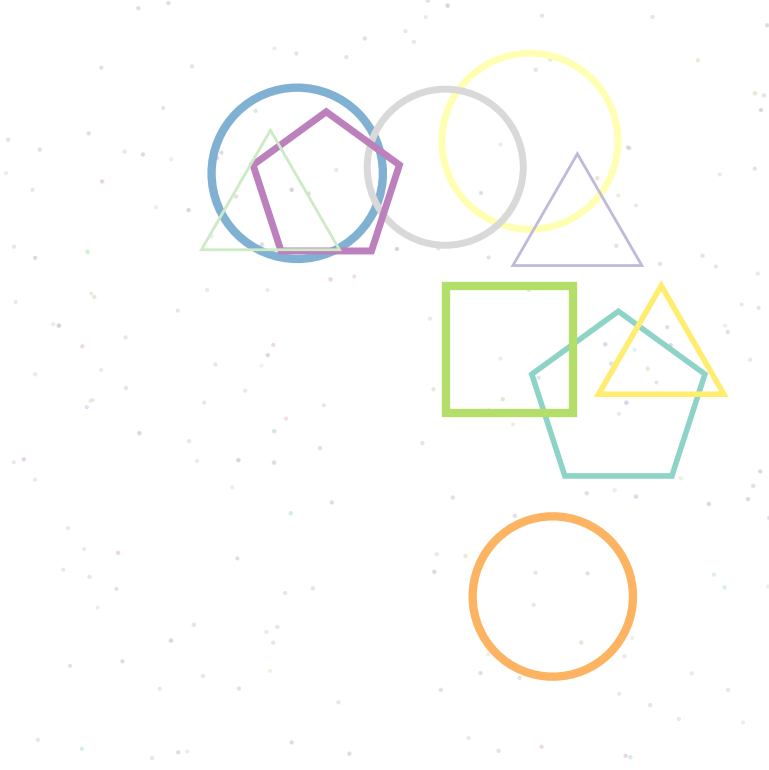[{"shape": "pentagon", "thickness": 2, "radius": 0.59, "center": [0.803, 0.478]}, {"shape": "circle", "thickness": 2.5, "radius": 0.57, "center": [0.688, 0.817]}, {"shape": "triangle", "thickness": 1, "radius": 0.48, "center": [0.75, 0.703]}, {"shape": "circle", "thickness": 3, "radius": 0.56, "center": [0.386, 0.775]}, {"shape": "circle", "thickness": 3, "radius": 0.52, "center": [0.718, 0.225]}, {"shape": "square", "thickness": 3, "radius": 0.41, "center": [0.662, 0.546]}, {"shape": "circle", "thickness": 2.5, "radius": 0.51, "center": [0.578, 0.783]}, {"shape": "pentagon", "thickness": 2.5, "radius": 0.5, "center": [0.424, 0.755]}, {"shape": "triangle", "thickness": 1, "radius": 0.52, "center": [0.351, 0.727]}, {"shape": "triangle", "thickness": 2, "radius": 0.47, "center": [0.859, 0.535]}]